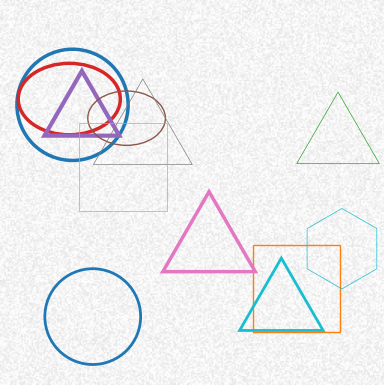[{"shape": "circle", "thickness": 2.5, "radius": 0.72, "center": [0.188, 0.728]}, {"shape": "circle", "thickness": 2, "radius": 0.62, "center": [0.241, 0.178]}, {"shape": "square", "thickness": 1, "radius": 0.56, "center": [0.769, 0.251]}, {"shape": "triangle", "thickness": 0.5, "radius": 0.62, "center": [0.878, 0.637]}, {"shape": "oval", "thickness": 2.5, "radius": 0.66, "center": [0.18, 0.743]}, {"shape": "triangle", "thickness": 3, "radius": 0.56, "center": [0.213, 0.704]}, {"shape": "oval", "thickness": 1, "radius": 0.5, "center": [0.329, 0.693]}, {"shape": "triangle", "thickness": 2.5, "radius": 0.69, "center": [0.543, 0.364]}, {"shape": "triangle", "thickness": 0.5, "radius": 0.74, "center": [0.371, 0.647]}, {"shape": "square", "thickness": 0.5, "radius": 0.57, "center": [0.32, 0.566]}, {"shape": "hexagon", "thickness": 0.5, "radius": 0.52, "center": [0.888, 0.354]}, {"shape": "triangle", "thickness": 2, "radius": 0.63, "center": [0.731, 0.204]}]